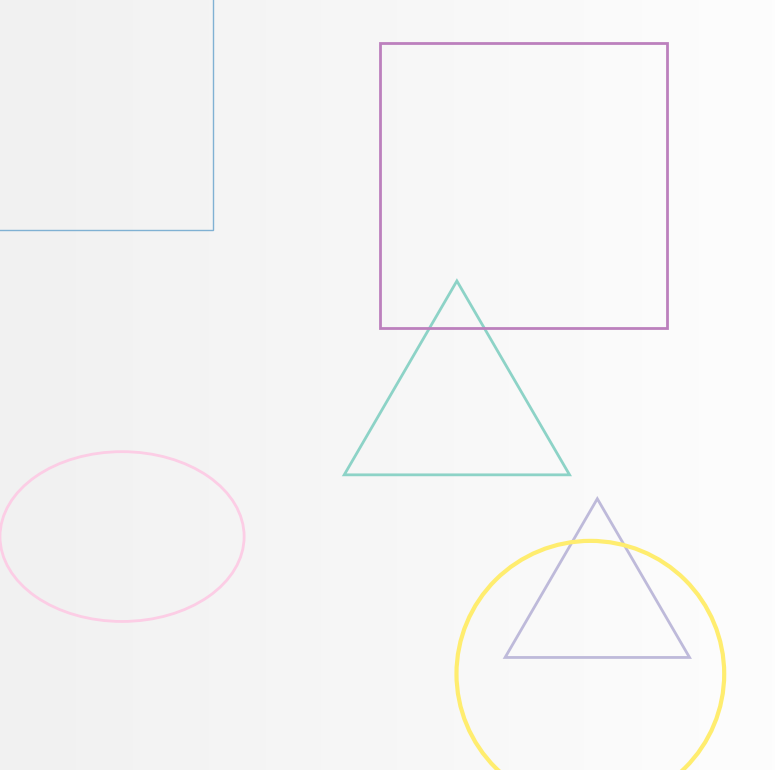[{"shape": "triangle", "thickness": 1, "radius": 0.84, "center": [0.59, 0.467]}, {"shape": "triangle", "thickness": 1, "radius": 0.69, "center": [0.771, 0.215]}, {"shape": "square", "thickness": 0.5, "radius": 0.8, "center": [0.115, 0.86]}, {"shape": "oval", "thickness": 1, "radius": 0.79, "center": [0.157, 0.303]}, {"shape": "square", "thickness": 1, "radius": 0.93, "center": [0.675, 0.759]}, {"shape": "circle", "thickness": 1.5, "radius": 0.86, "center": [0.762, 0.125]}]